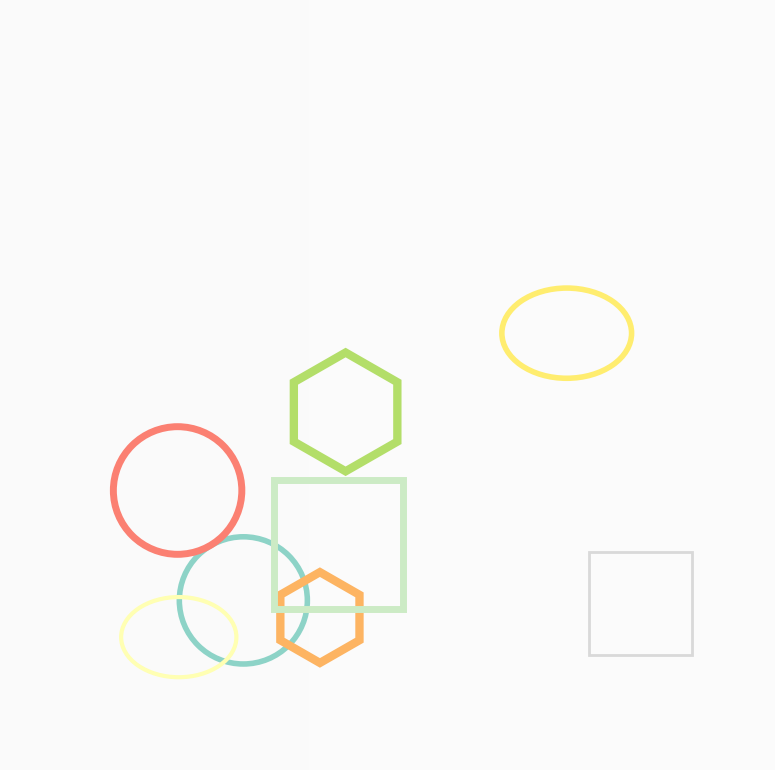[{"shape": "circle", "thickness": 2, "radius": 0.41, "center": [0.314, 0.22]}, {"shape": "oval", "thickness": 1.5, "radius": 0.37, "center": [0.231, 0.173]}, {"shape": "circle", "thickness": 2.5, "radius": 0.41, "center": [0.229, 0.363]}, {"shape": "hexagon", "thickness": 3, "radius": 0.29, "center": [0.413, 0.198]}, {"shape": "hexagon", "thickness": 3, "radius": 0.39, "center": [0.446, 0.465]}, {"shape": "square", "thickness": 1, "radius": 0.33, "center": [0.827, 0.216]}, {"shape": "square", "thickness": 2.5, "radius": 0.42, "center": [0.437, 0.293]}, {"shape": "oval", "thickness": 2, "radius": 0.42, "center": [0.731, 0.567]}]